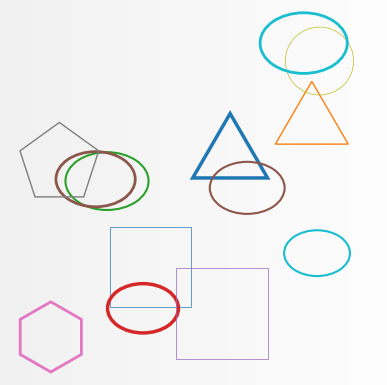[{"shape": "square", "thickness": 0.5, "radius": 0.52, "center": [0.389, 0.306]}, {"shape": "triangle", "thickness": 2.5, "radius": 0.56, "center": [0.594, 0.594]}, {"shape": "triangle", "thickness": 1, "radius": 0.54, "center": [0.805, 0.68]}, {"shape": "oval", "thickness": 1.5, "radius": 0.54, "center": [0.276, 0.53]}, {"shape": "oval", "thickness": 2.5, "radius": 0.46, "center": [0.369, 0.199]}, {"shape": "square", "thickness": 0.5, "radius": 0.59, "center": [0.572, 0.186]}, {"shape": "oval", "thickness": 1.5, "radius": 0.48, "center": [0.638, 0.512]}, {"shape": "oval", "thickness": 2, "radius": 0.51, "center": [0.247, 0.535]}, {"shape": "hexagon", "thickness": 2, "radius": 0.46, "center": [0.131, 0.125]}, {"shape": "pentagon", "thickness": 1, "radius": 0.53, "center": [0.153, 0.575]}, {"shape": "circle", "thickness": 0.5, "radius": 0.44, "center": [0.824, 0.841]}, {"shape": "oval", "thickness": 1.5, "radius": 0.42, "center": [0.818, 0.342]}, {"shape": "oval", "thickness": 2, "radius": 0.56, "center": [0.784, 0.888]}]